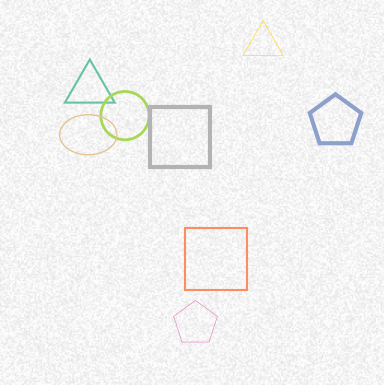[{"shape": "triangle", "thickness": 1.5, "radius": 0.37, "center": [0.233, 0.771]}, {"shape": "square", "thickness": 1.5, "radius": 0.4, "center": [0.561, 0.328]}, {"shape": "pentagon", "thickness": 3, "radius": 0.35, "center": [0.871, 0.685]}, {"shape": "pentagon", "thickness": 0.5, "radius": 0.3, "center": [0.508, 0.16]}, {"shape": "circle", "thickness": 2, "radius": 0.31, "center": [0.325, 0.7]}, {"shape": "triangle", "thickness": 0.5, "radius": 0.3, "center": [0.683, 0.886]}, {"shape": "oval", "thickness": 1, "radius": 0.37, "center": [0.229, 0.65]}, {"shape": "square", "thickness": 3, "radius": 0.39, "center": [0.468, 0.643]}]